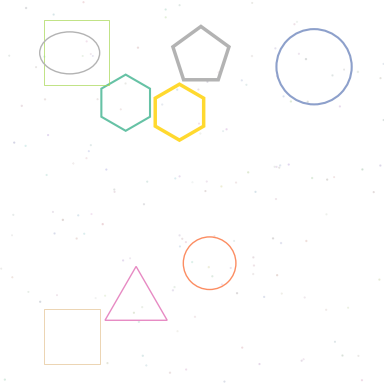[{"shape": "hexagon", "thickness": 1.5, "radius": 0.36, "center": [0.326, 0.733]}, {"shape": "circle", "thickness": 1, "radius": 0.34, "center": [0.544, 0.316]}, {"shape": "circle", "thickness": 1.5, "radius": 0.49, "center": [0.816, 0.827]}, {"shape": "triangle", "thickness": 1, "radius": 0.47, "center": [0.354, 0.215]}, {"shape": "square", "thickness": 0.5, "radius": 0.42, "center": [0.199, 0.863]}, {"shape": "hexagon", "thickness": 2.5, "radius": 0.36, "center": [0.466, 0.709]}, {"shape": "square", "thickness": 0.5, "radius": 0.36, "center": [0.187, 0.126]}, {"shape": "oval", "thickness": 1, "radius": 0.39, "center": [0.181, 0.863]}, {"shape": "pentagon", "thickness": 2.5, "radius": 0.38, "center": [0.522, 0.855]}]